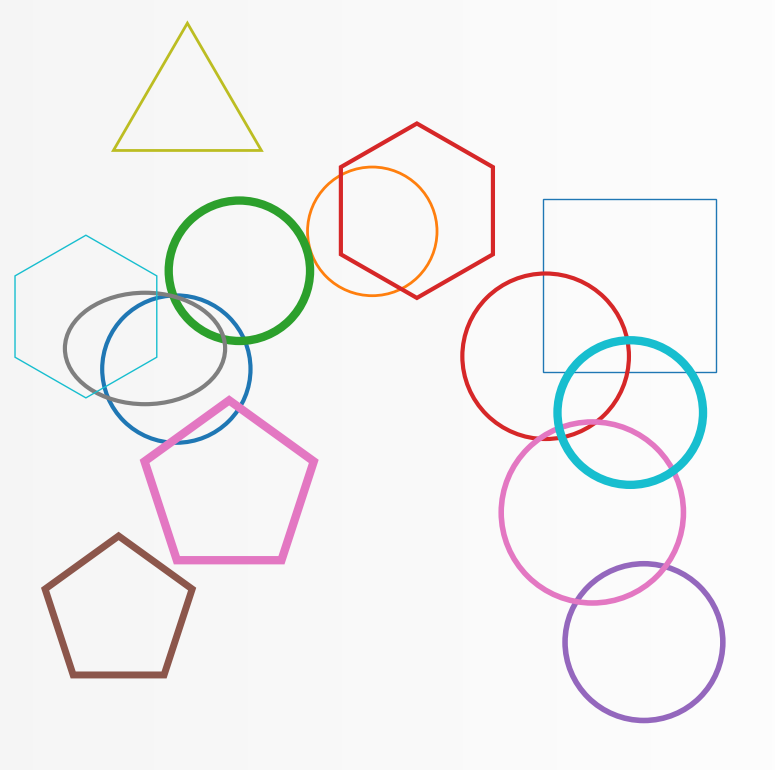[{"shape": "circle", "thickness": 1.5, "radius": 0.48, "center": [0.228, 0.521]}, {"shape": "square", "thickness": 0.5, "radius": 0.56, "center": [0.812, 0.629]}, {"shape": "circle", "thickness": 1, "radius": 0.42, "center": [0.48, 0.7]}, {"shape": "circle", "thickness": 3, "radius": 0.46, "center": [0.309, 0.648]}, {"shape": "hexagon", "thickness": 1.5, "radius": 0.57, "center": [0.538, 0.726]}, {"shape": "circle", "thickness": 1.5, "radius": 0.54, "center": [0.704, 0.537]}, {"shape": "circle", "thickness": 2, "radius": 0.51, "center": [0.831, 0.166]}, {"shape": "pentagon", "thickness": 2.5, "radius": 0.5, "center": [0.153, 0.204]}, {"shape": "pentagon", "thickness": 3, "radius": 0.57, "center": [0.296, 0.365]}, {"shape": "circle", "thickness": 2, "radius": 0.59, "center": [0.764, 0.334]}, {"shape": "oval", "thickness": 1.5, "radius": 0.52, "center": [0.187, 0.547]}, {"shape": "triangle", "thickness": 1, "radius": 0.55, "center": [0.242, 0.86]}, {"shape": "hexagon", "thickness": 0.5, "radius": 0.53, "center": [0.111, 0.589]}, {"shape": "circle", "thickness": 3, "radius": 0.47, "center": [0.813, 0.464]}]